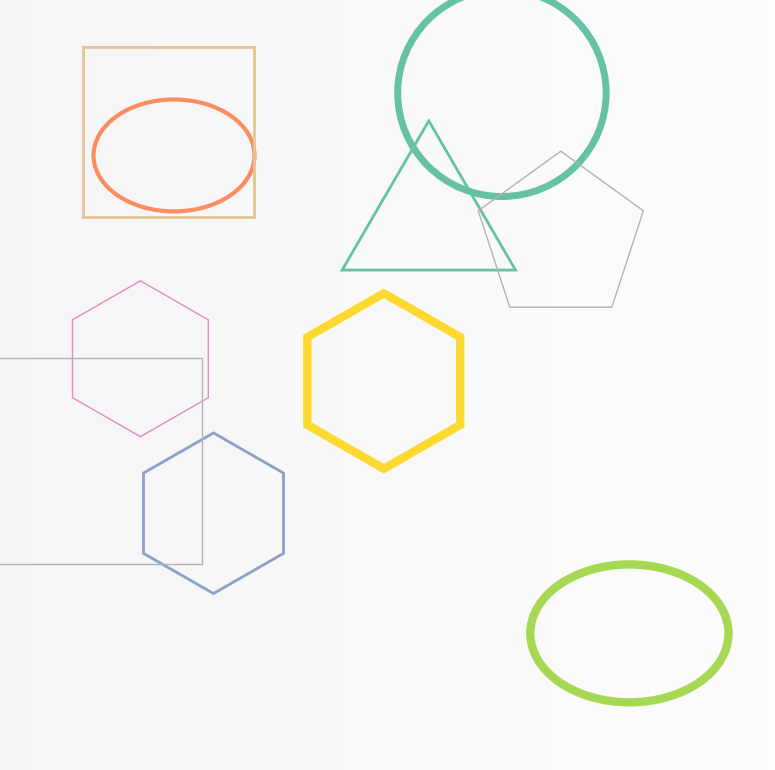[{"shape": "triangle", "thickness": 1, "radius": 0.65, "center": [0.553, 0.714]}, {"shape": "circle", "thickness": 2.5, "radius": 0.67, "center": [0.648, 0.879]}, {"shape": "oval", "thickness": 1.5, "radius": 0.52, "center": [0.225, 0.798]}, {"shape": "hexagon", "thickness": 1, "radius": 0.52, "center": [0.275, 0.333]}, {"shape": "hexagon", "thickness": 0.5, "radius": 0.51, "center": [0.181, 0.534]}, {"shape": "oval", "thickness": 3, "radius": 0.64, "center": [0.812, 0.177]}, {"shape": "hexagon", "thickness": 3, "radius": 0.57, "center": [0.495, 0.505]}, {"shape": "square", "thickness": 1, "radius": 0.55, "center": [0.217, 0.829]}, {"shape": "pentagon", "thickness": 0.5, "radius": 0.56, "center": [0.724, 0.692]}, {"shape": "square", "thickness": 0.5, "radius": 0.67, "center": [0.126, 0.401]}]